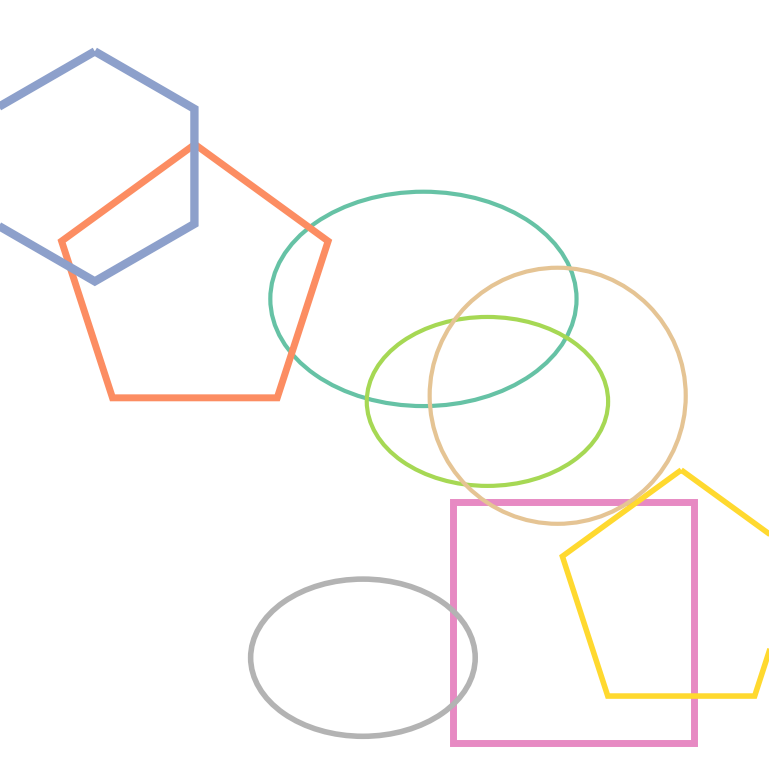[{"shape": "oval", "thickness": 1.5, "radius": 0.99, "center": [0.55, 0.612]}, {"shape": "pentagon", "thickness": 2.5, "radius": 0.91, "center": [0.253, 0.631]}, {"shape": "hexagon", "thickness": 3, "radius": 0.75, "center": [0.123, 0.784]}, {"shape": "square", "thickness": 2.5, "radius": 0.78, "center": [0.745, 0.191]}, {"shape": "oval", "thickness": 1.5, "radius": 0.78, "center": [0.633, 0.479]}, {"shape": "pentagon", "thickness": 2, "radius": 0.81, "center": [0.885, 0.227]}, {"shape": "circle", "thickness": 1.5, "radius": 0.83, "center": [0.724, 0.486]}, {"shape": "oval", "thickness": 2, "radius": 0.73, "center": [0.471, 0.146]}]